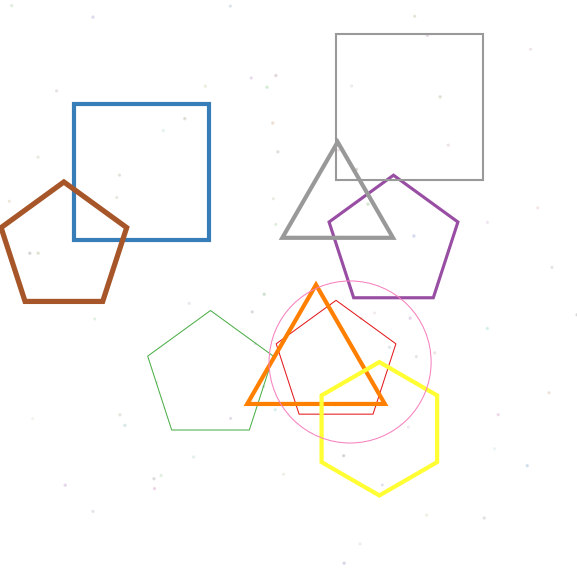[{"shape": "pentagon", "thickness": 0.5, "radius": 0.54, "center": [0.582, 0.37]}, {"shape": "square", "thickness": 2, "radius": 0.59, "center": [0.245, 0.702]}, {"shape": "pentagon", "thickness": 0.5, "radius": 0.57, "center": [0.364, 0.347]}, {"shape": "pentagon", "thickness": 1.5, "radius": 0.59, "center": [0.681, 0.578]}, {"shape": "triangle", "thickness": 2, "radius": 0.69, "center": [0.547, 0.368]}, {"shape": "hexagon", "thickness": 2, "radius": 0.58, "center": [0.657, 0.257]}, {"shape": "pentagon", "thickness": 2.5, "radius": 0.57, "center": [0.111, 0.57]}, {"shape": "circle", "thickness": 0.5, "radius": 0.7, "center": [0.606, 0.372]}, {"shape": "triangle", "thickness": 2, "radius": 0.55, "center": [0.585, 0.643]}, {"shape": "square", "thickness": 1, "radius": 0.63, "center": [0.709, 0.814]}]